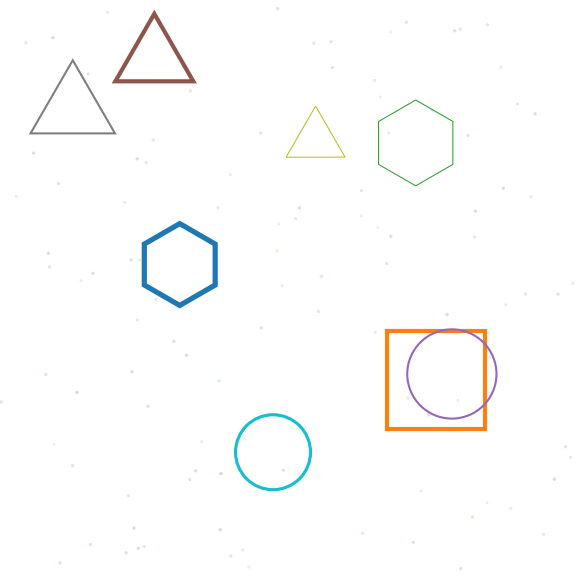[{"shape": "hexagon", "thickness": 2.5, "radius": 0.35, "center": [0.311, 0.541]}, {"shape": "square", "thickness": 2, "radius": 0.42, "center": [0.756, 0.341]}, {"shape": "hexagon", "thickness": 0.5, "radius": 0.37, "center": [0.72, 0.752]}, {"shape": "circle", "thickness": 1, "radius": 0.39, "center": [0.782, 0.352]}, {"shape": "triangle", "thickness": 2, "radius": 0.39, "center": [0.267, 0.897]}, {"shape": "triangle", "thickness": 1, "radius": 0.42, "center": [0.126, 0.81]}, {"shape": "triangle", "thickness": 0.5, "radius": 0.29, "center": [0.546, 0.756]}, {"shape": "circle", "thickness": 1.5, "radius": 0.32, "center": [0.473, 0.216]}]